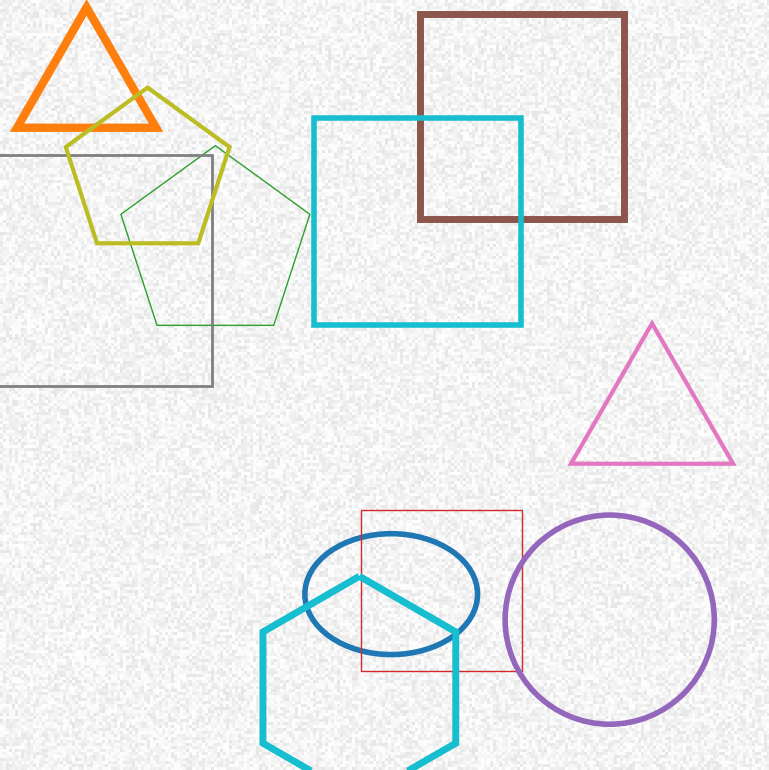[{"shape": "oval", "thickness": 2, "radius": 0.56, "center": [0.508, 0.228]}, {"shape": "triangle", "thickness": 3, "radius": 0.52, "center": [0.112, 0.886]}, {"shape": "pentagon", "thickness": 0.5, "radius": 0.64, "center": [0.28, 0.682]}, {"shape": "square", "thickness": 0.5, "radius": 0.52, "center": [0.573, 0.233]}, {"shape": "circle", "thickness": 2, "radius": 0.68, "center": [0.792, 0.195]}, {"shape": "square", "thickness": 2.5, "radius": 0.66, "center": [0.678, 0.849]}, {"shape": "triangle", "thickness": 1.5, "radius": 0.61, "center": [0.847, 0.459]}, {"shape": "square", "thickness": 1, "radius": 0.75, "center": [0.126, 0.648]}, {"shape": "pentagon", "thickness": 1.5, "radius": 0.56, "center": [0.192, 0.774]}, {"shape": "square", "thickness": 2, "radius": 0.67, "center": [0.542, 0.713]}, {"shape": "hexagon", "thickness": 2.5, "radius": 0.72, "center": [0.467, 0.107]}]